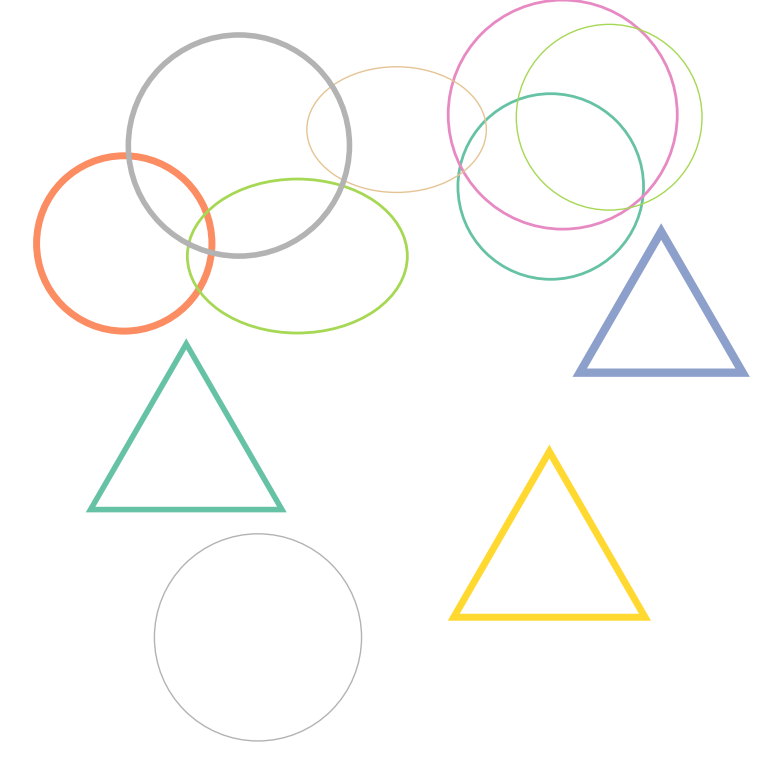[{"shape": "circle", "thickness": 1, "radius": 0.6, "center": [0.715, 0.758]}, {"shape": "triangle", "thickness": 2, "radius": 0.72, "center": [0.242, 0.41]}, {"shape": "circle", "thickness": 2.5, "radius": 0.57, "center": [0.161, 0.684]}, {"shape": "triangle", "thickness": 3, "radius": 0.61, "center": [0.859, 0.577]}, {"shape": "circle", "thickness": 1, "radius": 0.74, "center": [0.731, 0.851]}, {"shape": "circle", "thickness": 0.5, "radius": 0.6, "center": [0.791, 0.848]}, {"shape": "oval", "thickness": 1, "radius": 0.71, "center": [0.386, 0.667]}, {"shape": "triangle", "thickness": 2.5, "radius": 0.72, "center": [0.713, 0.27]}, {"shape": "oval", "thickness": 0.5, "radius": 0.58, "center": [0.515, 0.832]}, {"shape": "circle", "thickness": 0.5, "radius": 0.67, "center": [0.335, 0.172]}, {"shape": "circle", "thickness": 2, "radius": 0.72, "center": [0.31, 0.811]}]